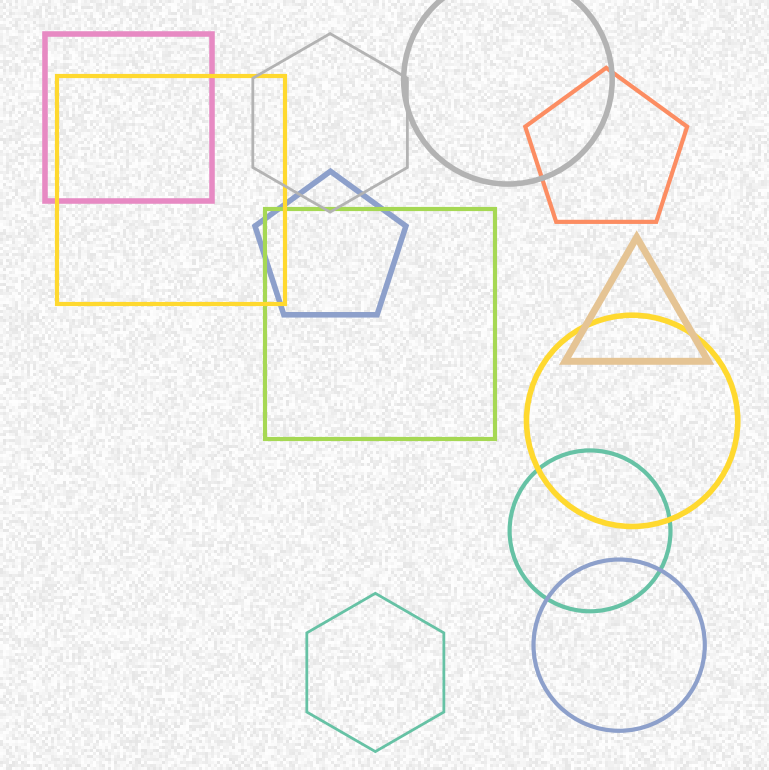[{"shape": "hexagon", "thickness": 1, "radius": 0.51, "center": [0.487, 0.127]}, {"shape": "circle", "thickness": 1.5, "radius": 0.52, "center": [0.766, 0.311]}, {"shape": "pentagon", "thickness": 1.5, "radius": 0.55, "center": [0.787, 0.801]}, {"shape": "pentagon", "thickness": 2, "radius": 0.52, "center": [0.429, 0.675]}, {"shape": "circle", "thickness": 1.5, "radius": 0.56, "center": [0.804, 0.162]}, {"shape": "square", "thickness": 2, "radius": 0.54, "center": [0.166, 0.847]}, {"shape": "square", "thickness": 1.5, "radius": 0.75, "center": [0.493, 0.579]}, {"shape": "circle", "thickness": 2, "radius": 0.69, "center": [0.821, 0.453]}, {"shape": "square", "thickness": 1.5, "radius": 0.74, "center": [0.222, 0.753]}, {"shape": "triangle", "thickness": 2.5, "radius": 0.54, "center": [0.827, 0.584]}, {"shape": "hexagon", "thickness": 1, "radius": 0.58, "center": [0.429, 0.84]}, {"shape": "circle", "thickness": 2, "radius": 0.68, "center": [0.66, 0.896]}]